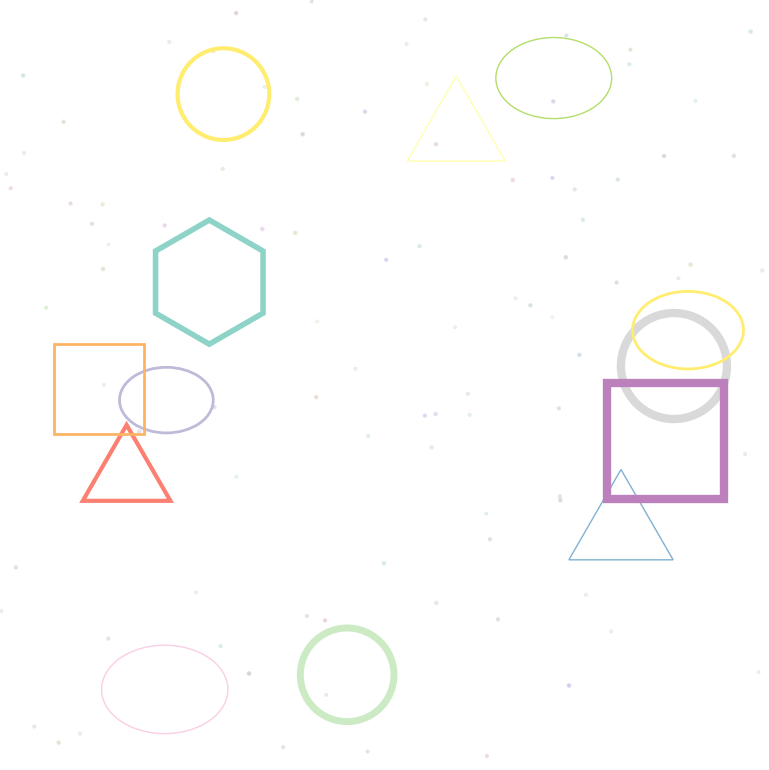[{"shape": "hexagon", "thickness": 2, "radius": 0.4, "center": [0.272, 0.634]}, {"shape": "triangle", "thickness": 0.5, "radius": 0.37, "center": [0.592, 0.828]}, {"shape": "oval", "thickness": 1, "radius": 0.3, "center": [0.216, 0.48]}, {"shape": "triangle", "thickness": 1.5, "radius": 0.33, "center": [0.164, 0.382]}, {"shape": "triangle", "thickness": 0.5, "radius": 0.39, "center": [0.806, 0.312]}, {"shape": "square", "thickness": 1, "radius": 0.29, "center": [0.129, 0.494]}, {"shape": "oval", "thickness": 0.5, "radius": 0.38, "center": [0.719, 0.899]}, {"shape": "oval", "thickness": 0.5, "radius": 0.41, "center": [0.214, 0.105]}, {"shape": "circle", "thickness": 3, "radius": 0.34, "center": [0.875, 0.525]}, {"shape": "square", "thickness": 3, "radius": 0.38, "center": [0.865, 0.427]}, {"shape": "circle", "thickness": 2.5, "radius": 0.3, "center": [0.451, 0.124]}, {"shape": "oval", "thickness": 1, "radius": 0.36, "center": [0.894, 0.571]}, {"shape": "circle", "thickness": 1.5, "radius": 0.3, "center": [0.29, 0.878]}]